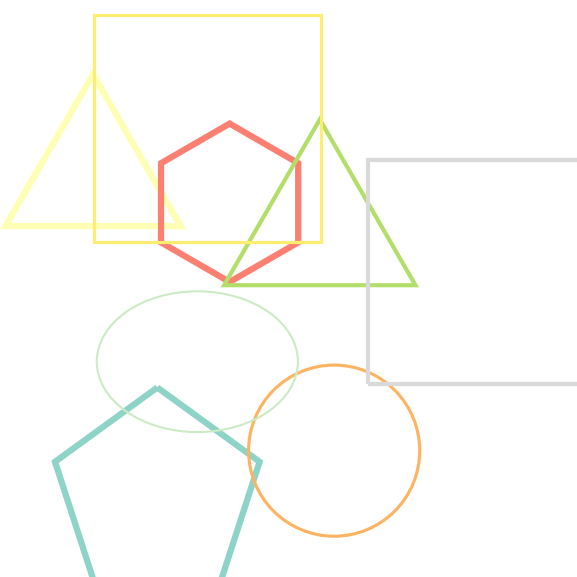[{"shape": "pentagon", "thickness": 3, "radius": 0.93, "center": [0.272, 0.142]}, {"shape": "triangle", "thickness": 3, "radius": 0.88, "center": [0.161, 0.695]}, {"shape": "hexagon", "thickness": 3, "radius": 0.69, "center": [0.398, 0.648]}, {"shape": "circle", "thickness": 1.5, "radius": 0.74, "center": [0.579, 0.219]}, {"shape": "triangle", "thickness": 2, "radius": 0.96, "center": [0.554, 0.601]}, {"shape": "square", "thickness": 2, "radius": 0.97, "center": [0.831, 0.528]}, {"shape": "oval", "thickness": 1, "radius": 0.87, "center": [0.342, 0.373]}, {"shape": "square", "thickness": 1.5, "radius": 0.98, "center": [0.359, 0.777]}]